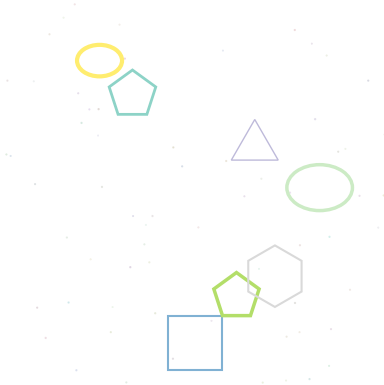[{"shape": "pentagon", "thickness": 2, "radius": 0.32, "center": [0.344, 0.754]}, {"shape": "triangle", "thickness": 1, "radius": 0.35, "center": [0.662, 0.619]}, {"shape": "square", "thickness": 1.5, "radius": 0.35, "center": [0.507, 0.109]}, {"shape": "pentagon", "thickness": 2.5, "radius": 0.31, "center": [0.614, 0.23]}, {"shape": "hexagon", "thickness": 1.5, "radius": 0.4, "center": [0.714, 0.283]}, {"shape": "oval", "thickness": 2.5, "radius": 0.43, "center": [0.83, 0.513]}, {"shape": "oval", "thickness": 3, "radius": 0.29, "center": [0.259, 0.843]}]